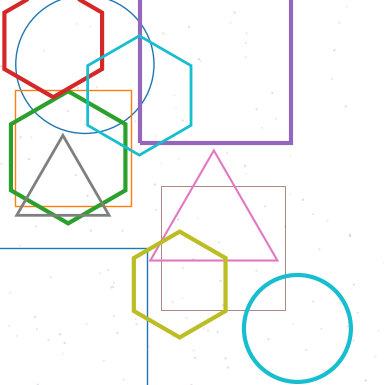[{"shape": "circle", "thickness": 1, "radius": 0.9, "center": [0.22, 0.833]}, {"shape": "square", "thickness": 1, "radius": 0.97, "center": [0.187, 0.162]}, {"shape": "square", "thickness": 1, "radius": 0.75, "center": [0.189, 0.615]}, {"shape": "hexagon", "thickness": 3, "radius": 0.86, "center": [0.177, 0.591]}, {"shape": "hexagon", "thickness": 3, "radius": 0.73, "center": [0.138, 0.894]}, {"shape": "square", "thickness": 3, "radius": 0.98, "center": [0.559, 0.824]}, {"shape": "square", "thickness": 0.5, "radius": 0.81, "center": [0.579, 0.356]}, {"shape": "triangle", "thickness": 1.5, "radius": 0.95, "center": [0.555, 0.419]}, {"shape": "triangle", "thickness": 2, "radius": 0.69, "center": [0.163, 0.51]}, {"shape": "hexagon", "thickness": 3, "radius": 0.69, "center": [0.467, 0.261]}, {"shape": "hexagon", "thickness": 2, "radius": 0.77, "center": [0.362, 0.752]}, {"shape": "circle", "thickness": 3, "radius": 0.69, "center": [0.773, 0.147]}]